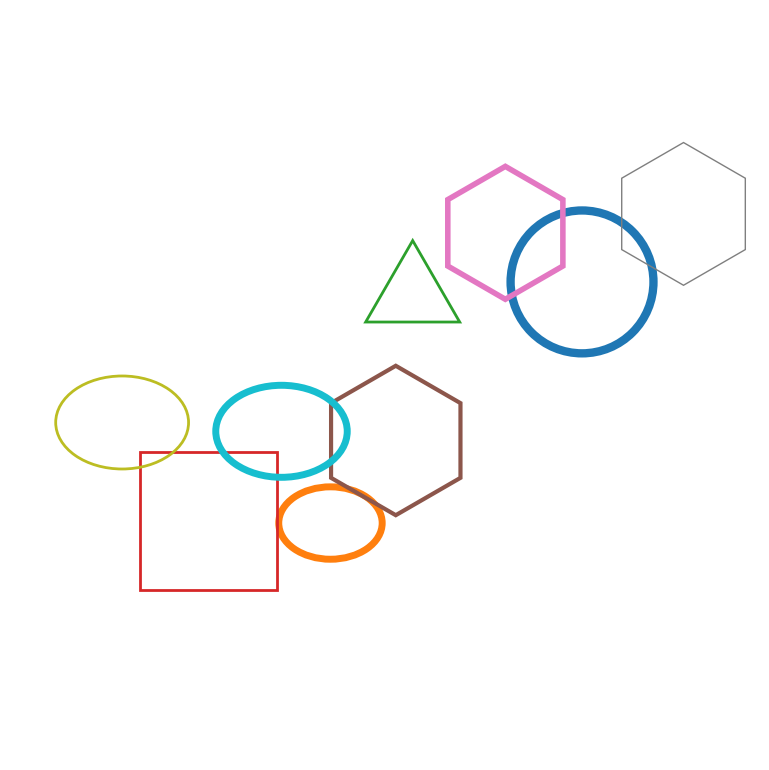[{"shape": "circle", "thickness": 3, "radius": 0.46, "center": [0.756, 0.634]}, {"shape": "oval", "thickness": 2.5, "radius": 0.34, "center": [0.429, 0.321]}, {"shape": "triangle", "thickness": 1, "radius": 0.35, "center": [0.536, 0.617]}, {"shape": "square", "thickness": 1, "radius": 0.45, "center": [0.271, 0.324]}, {"shape": "hexagon", "thickness": 1.5, "radius": 0.49, "center": [0.514, 0.428]}, {"shape": "hexagon", "thickness": 2, "radius": 0.43, "center": [0.656, 0.698]}, {"shape": "hexagon", "thickness": 0.5, "radius": 0.46, "center": [0.888, 0.722]}, {"shape": "oval", "thickness": 1, "radius": 0.43, "center": [0.159, 0.451]}, {"shape": "oval", "thickness": 2.5, "radius": 0.43, "center": [0.366, 0.44]}]